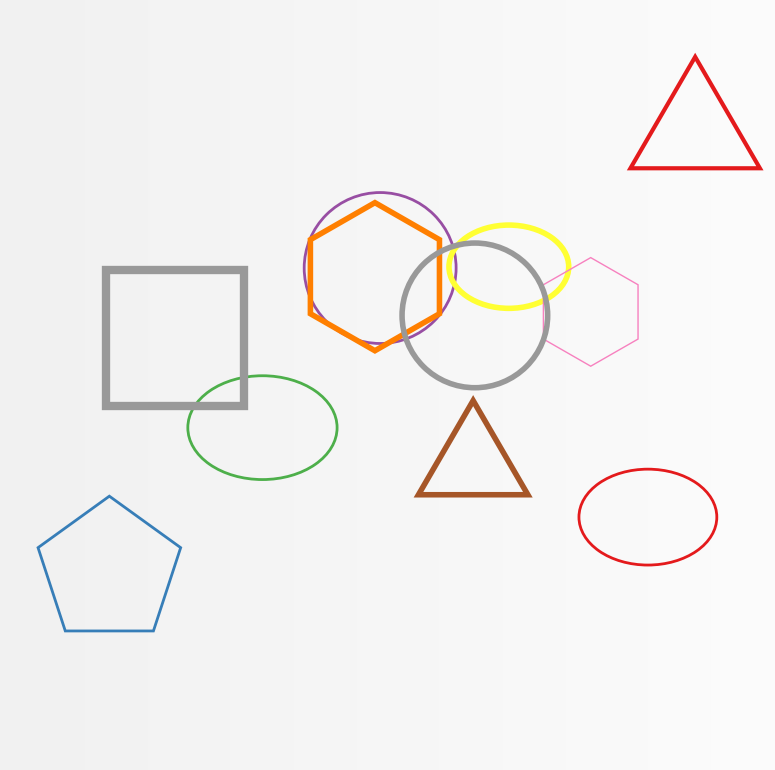[{"shape": "triangle", "thickness": 1.5, "radius": 0.48, "center": [0.897, 0.83]}, {"shape": "oval", "thickness": 1, "radius": 0.44, "center": [0.836, 0.328]}, {"shape": "pentagon", "thickness": 1, "radius": 0.48, "center": [0.141, 0.259]}, {"shape": "oval", "thickness": 1, "radius": 0.48, "center": [0.339, 0.445]}, {"shape": "circle", "thickness": 1, "radius": 0.49, "center": [0.491, 0.652]}, {"shape": "hexagon", "thickness": 2, "radius": 0.48, "center": [0.484, 0.641]}, {"shape": "oval", "thickness": 2, "radius": 0.39, "center": [0.657, 0.654]}, {"shape": "triangle", "thickness": 2, "radius": 0.41, "center": [0.611, 0.398]}, {"shape": "hexagon", "thickness": 0.5, "radius": 0.35, "center": [0.762, 0.595]}, {"shape": "circle", "thickness": 2, "radius": 0.47, "center": [0.613, 0.59]}, {"shape": "square", "thickness": 3, "radius": 0.44, "center": [0.226, 0.561]}]